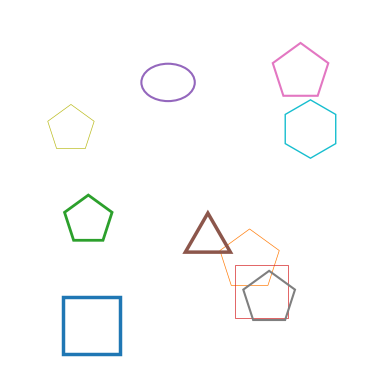[{"shape": "square", "thickness": 2.5, "radius": 0.37, "center": [0.237, 0.155]}, {"shape": "pentagon", "thickness": 0.5, "radius": 0.41, "center": [0.648, 0.324]}, {"shape": "pentagon", "thickness": 2, "radius": 0.32, "center": [0.229, 0.428]}, {"shape": "square", "thickness": 0.5, "radius": 0.34, "center": [0.68, 0.242]}, {"shape": "oval", "thickness": 1.5, "radius": 0.35, "center": [0.437, 0.786]}, {"shape": "triangle", "thickness": 2.5, "radius": 0.34, "center": [0.54, 0.379]}, {"shape": "pentagon", "thickness": 1.5, "radius": 0.38, "center": [0.781, 0.813]}, {"shape": "pentagon", "thickness": 1.5, "radius": 0.35, "center": [0.699, 0.226]}, {"shape": "pentagon", "thickness": 0.5, "radius": 0.32, "center": [0.184, 0.665]}, {"shape": "hexagon", "thickness": 1, "radius": 0.38, "center": [0.806, 0.665]}]